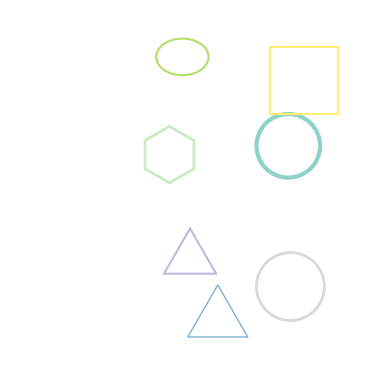[{"shape": "circle", "thickness": 3, "radius": 0.41, "center": [0.749, 0.621]}, {"shape": "triangle", "thickness": 1.5, "radius": 0.39, "center": [0.494, 0.328]}, {"shape": "triangle", "thickness": 1, "radius": 0.45, "center": [0.566, 0.17]}, {"shape": "oval", "thickness": 1.5, "radius": 0.34, "center": [0.474, 0.852]}, {"shape": "circle", "thickness": 2, "radius": 0.44, "center": [0.754, 0.256]}, {"shape": "hexagon", "thickness": 2, "radius": 0.37, "center": [0.44, 0.598]}, {"shape": "square", "thickness": 1.5, "radius": 0.44, "center": [0.79, 0.791]}]